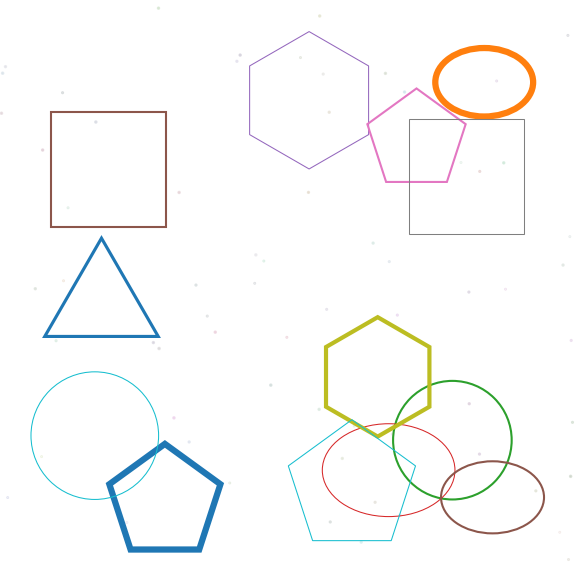[{"shape": "triangle", "thickness": 1.5, "radius": 0.57, "center": [0.176, 0.473]}, {"shape": "pentagon", "thickness": 3, "radius": 0.51, "center": [0.286, 0.129]}, {"shape": "oval", "thickness": 3, "radius": 0.42, "center": [0.838, 0.857]}, {"shape": "circle", "thickness": 1, "radius": 0.51, "center": [0.783, 0.237]}, {"shape": "oval", "thickness": 0.5, "radius": 0.57, "center": [0.673, 0.185]}, {"shape": "hexagon", "thickness": 0.5, "radius": 0.59, "center": [0.535, 0.825]}, {"shape": "oval", "thickness": 1, "radius": 0.45, "center": [0.853, 0.138]}, {"shape": "square", "thickness": 1, "radius": 0.5, "center": [0.187, 0.705]}, {"shape": "pentagon", "thickness": 1, "radius": 0.45, "center": [0.721, 0.756]}, {"shape": "square", "thickness": 0.5, "radius": 0.5, "center": [0.808, 0.693]}, {"shape": "hexagon", "thickness": 2, "radius": 0.52, "center": [0.654, 0.347]}, {"shape": "pentagon", "thickness": 0.5, "radius": 0.58, "center": [0.609, 0.157]}, {"shape": "circle", "thickness": 0.5, "radius": 0.55, "center": [0.164, 0.245]}]